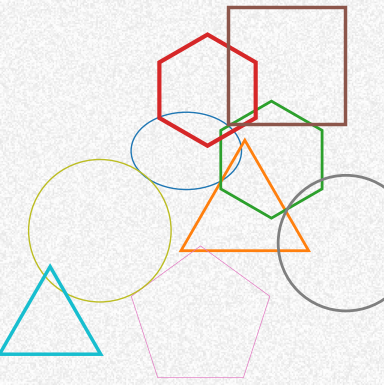[{"shape": "oval", "thickness": 1, "radius": 0.72, "center": [0.484, 0.608]}, {"shape": "triangle", "thickness": 2, "radius": 0.96, "center": [0.636, 0.445]}, {"shape": "hexagon", "thickness": 2, "radius": 0.76, "center": [0.705, 0.585]}, {"shape": "hexagon", "thickness": 3, "radius": 0.72, "center": [0.539, 0.766]}, {"shape": "square", "thickness": 2.5, "radius": 0.76, "center": [0.743, 0.83]}, {"shape": "pentagon", "thickness": 0.5, "radius": 0.95, "center": [0.521, 0.172]}, {"shape": "circle", "thickness": 2, "radius": 0.88, "center": [0.899, 0.369]}, {"shape": "circle", "thickness": 1, "radius": 0.93, "center": [0.259, 0.401]}, {"shape": "triangle", "thickness": 2.5, "radius": 0.76, "center": [0.13, 0.156]}]